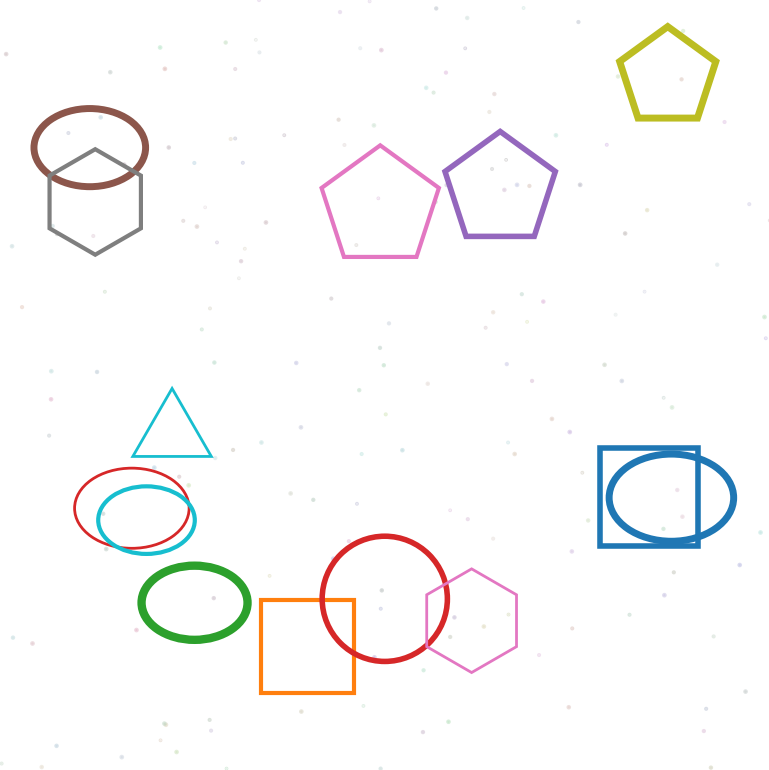[{"shape": "oval", "thickness": 2.5, "radius": 0.4, "center": [0.872, 0.354]}, {"shape": "square", "thickness": 2, "radius": 0.32, "center": [0.843, 0.355]}, {"shape": "square", "thickness": 1.5, "radius": 0.3, "center": [0.4, 0.16]}, {"shape": "oval", "thickness": 3, "radius": 0.34, "center": [0.253, 0.217]}, {"shape": "circle", "thickness": 2, "radius": 0.41, "center": [0.5, 0.222]}, {"shape": "oval", "thickness": 1, "radius": 0.37, "center": [0.171, 0.34]}, {"shape": "pentagon", "thickness": 2, "radius": 0.38, "center": [0.65, 0.754]}, {"shape": "oval", "thickness": 2.5, "radius": 0.36, "center": [0.117, 0.808]}, {"shape": "pentagon", "thickness": 1.5, "radius": 0.4, "center": [0.494, 0.731]}, {"shape": "hexagon", "thickness": 1, "radius": 0.34, "center": [0.612, 0.194]}, {"shape": "hexagon", "thickness": 1.5, "radius": 0.34, "center": [0.124, 0.738]}, {"shape": "pentagon", "thickness": 2.5, "radius": 0.33, "center": [0.867, 0.9]}, {"shape": "triangle", "thickness": 1, "radius": 0.29, "center": [0.223, 0.437]}, {"shape": "oval", "thickness": 1.5, "radius": 0.31, "center": [0.19, 0.325]}]